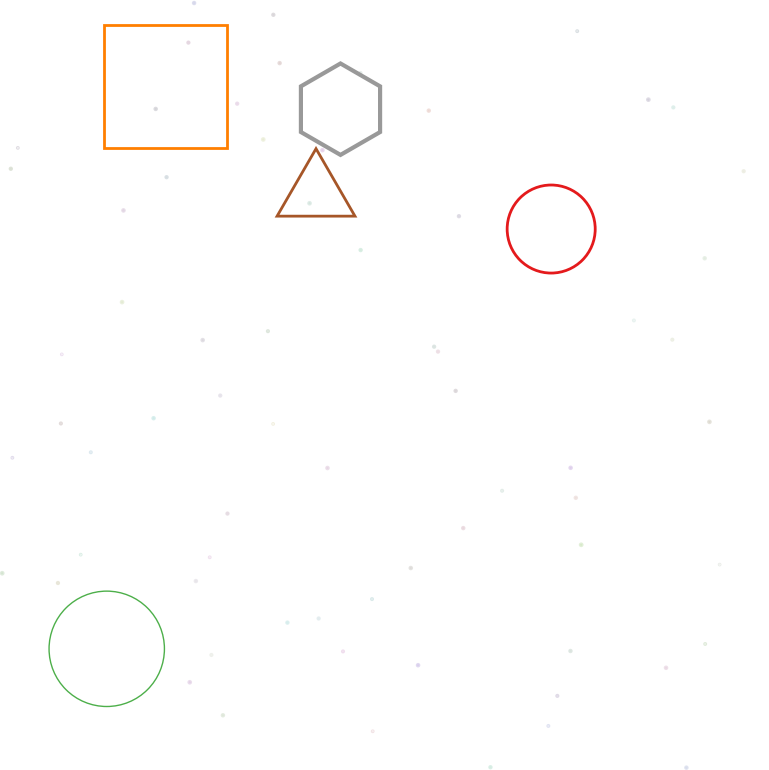[{"shape": "circle", "thickness": 1, "radius": 0.29, "center": [0.716, 0.703]}, {"shape": "circle", "thickness": 0.5, "radius": 0.37, "center": [0.139, 0.157]}, {"shape": "square", "thickness": 1, "radius": 0.4, "center": [0.215, 0.888]}, {"shape": "triangle", "thickness": 1, "radius": 0.29, "center": [0.41, 0.748]}, {"shape": "hexagon", "thickness": 1.5, "radius": 0.3, "center": [0.442, 0.858]}]